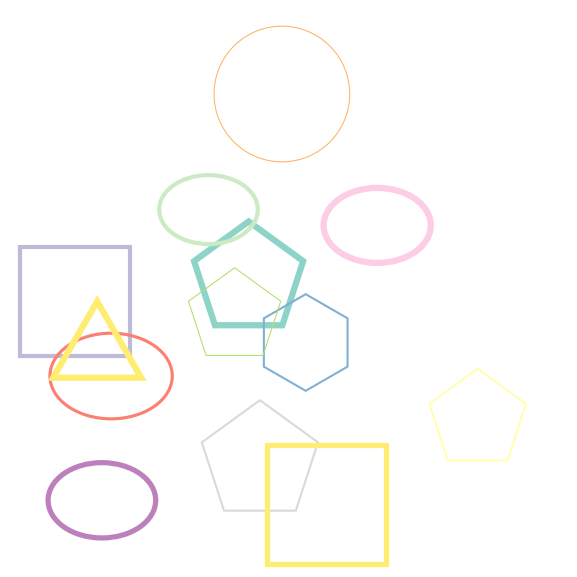[{"shape": "pentagon", "thickness": 3, "radius": 0.5, "center": [0.431, 0.516]}, {"shape": "pentagon", "thickness": 1, "radius": 0.44, "center": [0.827, 0.273]}, {"shape": "square", "thickness": 2, "radius": 0.47, "center": [0.13, 0.477]}, {"shape": "oval", "thickness": 1.5, "radius": 0.53, "center": [0.192, 0.348]}, {"shape": "hexagon", "thickness": 1, "radius": 0.42, "center": [0.529, 0.406]}, {"shape": "circle", "thickness": 0.5, "radius": 0.59, "center": [0.488, 0.836]}, {"shape": "pentagon", "thickness": 0.5, "radius": 0.42, "center": [0.406, 0.452]}, {"shape": "oval", "thickness": 3, "radius": 0.46, "center": [0.653, 0.609]}, {"shape": "pentagon", "thickness": 1, "radius": 0.53, "center": [0.45, 0.2]}, {"shape": "oval", "thickness": 2.5, "radius": 0.47, "center": [0.176, 0.133]}, {"shape": "oval", "thickness": 2, "radius": 0.43, "center": [0.361, 0.636]}, {"shape": "triangle", "thickness": 3, "radius": 0.44, "center": [0.168, 0.389]}, {"shape": "square", "thickness": 2.5, "radius": 0.52, "center": [0.565, 0.125]}]